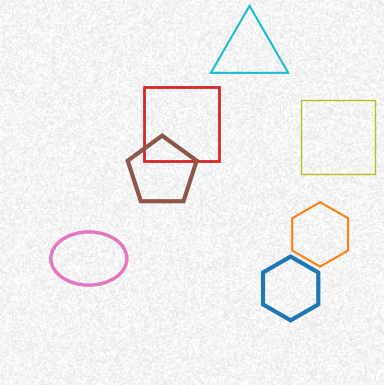[{"shape": "hexagon", "thickness": 3, "radius": 0.41, "center": [0.755, 0.251]}, {"shape": "hexagon", "thickness": 1.5, "radius": 0.42, "center": [0.832, 0.391]}, {"shape": "square", "thickness": 2, "radius": 0.48, "center": [0.471, 0.678]}, {"shape": "pentagon", "thickness": 3, "radius": 0.47, "center": [0.421, 0.553]}, {"shape": "oval", "thickness": 2.5, "radius": 0.49, "center": [0.231, 0.329]}, {"shape": "square", "thickness": 1, "radius": 0.48, "center": [0.878, 0.644]}, {"shape": "triangle", "thickness": 1.5, "radius": 0.58, "center": [0.648, 0.869]}]